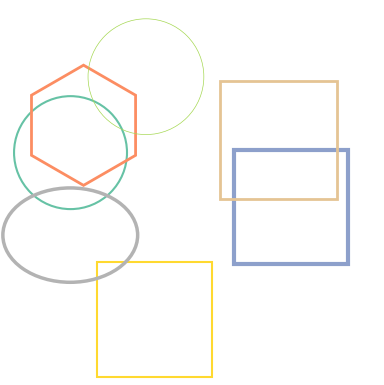[{"shape": "circle", "thickness": 1.5, "radius": 0.73, "center": [0.183, 0.604]}, {"shape": "hexagon", "thickness": 2, "radius": 0.78, "center": [0.217, 0.675]}, {"shape": "square", "thickness": 3, "radius": 0.74, "center": [0.756, 0.463]}, {"shape": "circle", "thickness": 0.5, "radius": 0.75, "center": [0.379, 0.801]}, {"shape": "square", "thickness": 1.5, "radius": 0.75, "center": [0.401, 0.17]}, {"shape": "square", "thickness": 2, "radius": 0.76, "center": [0.723, 0.637]}, {"shape": "oval", "thickness": 2.5, "radius": 0.88, "center": [0.183, 0.389]}]